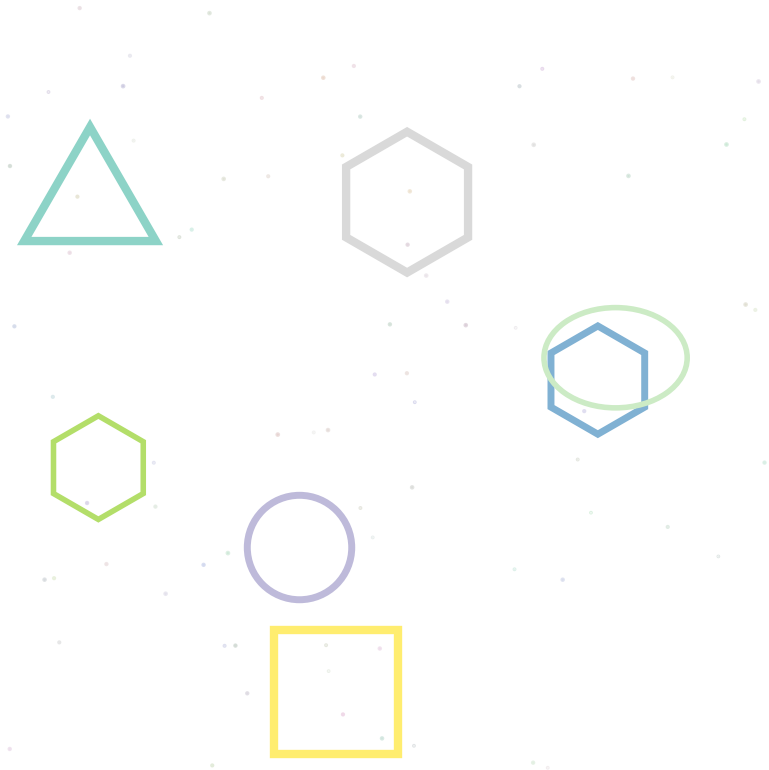[{"shape": "triangle", "thickness": 3, "radius": 0.49, "center": [0.117, 0.736]}, {"shape": "circle", "thickness": 2.5, "radius": 0.34, "center": [0.389, 0.289]}, {"shape": "hexagon", "thickness": 2.5, "radius": 0.35, "center": [0.776, 0.506]}, {"shape": "hexagon", "thickness": 2, "radius": 0.34, "center": [0.128, 0.393]}, {"shape": "hexagon", "thickness": 3, "radius": 0.46, "center": [0.529, 0.737]}, {"shape": "oval", "thickness": 2, "radius": 0.46, "center": [0.799, 0.535]}, {"shape": "square", "thickness": 3, "radius": 0.4, "center": [0.437, 0.101]}]